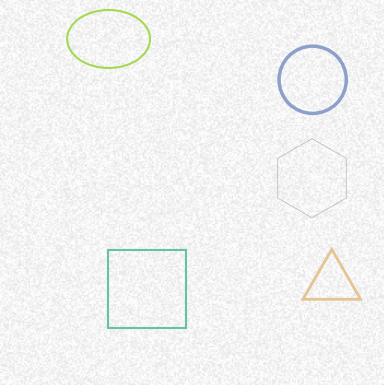[{"shape": "square", "thickness": 1.5, "radius": 0.5, "center": [0.382, 0.25]}, {"shape": "circle", "thickness": 2.5, "radius": 0.44, "center": [0.812, 0.793]}, {"shape": "oval", "thickness": 1.5, "radius": 0.54, "center": [0.282, 0.899]}, {"shape": "triangle", "thickness": 2, "radius": 0.43, "center": [0.862, 0.266]}, {"shape": "hexagon", "thickness": 0.5, "radius": 0.51, "center": [0.81, 0.537]}]